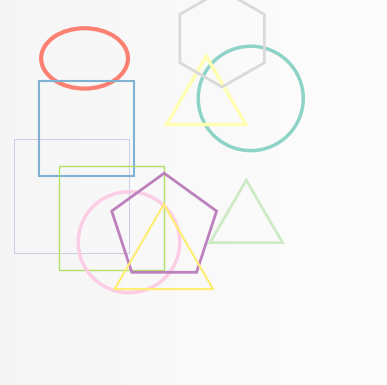[{"shape": "circle", "thickness": 2.5, "radius": 0.68, "center": [0.647, 0.744]}, {"shape": "triangle", "thickness": 2.5, "radius": 0.59, "center": [0.532, 0.736]}, {"shape": "square", "thickness": 0.5, "radius": 0.74, "center": [0.184, 0.491]}, {"shape": "oval", "thickness": 3, "radius": 0.56, "center": [0.218, 0.848]}, {"shape": "square", "thickness": 1.5, "radius": 0.61, "center": [0.224, 0.667]}, {"shape": "square", "thickness": 1, "radius": 0.68, "center": [0.287, 0.434]}, {"shape": "circle", "thickness": 2.5, "radius": 0.66, "center": [0.333, 0.371]}, {"shape": "hexagon", "thickness": 2, "radius": 0.63, "center": [0.573, 0.9]}, {"shape": "pentagon", "thickness": 2, "radius": 0.71, "center": [0.424, 0.408]}, {"shape": "triangle", "thickness": 2, "radius": 0.54, "center": [0.636, 0.424]}, {"shape": "triangle", "thickness": 1.5, "radius": 0.73, "center": [0.423, 0.322]}]